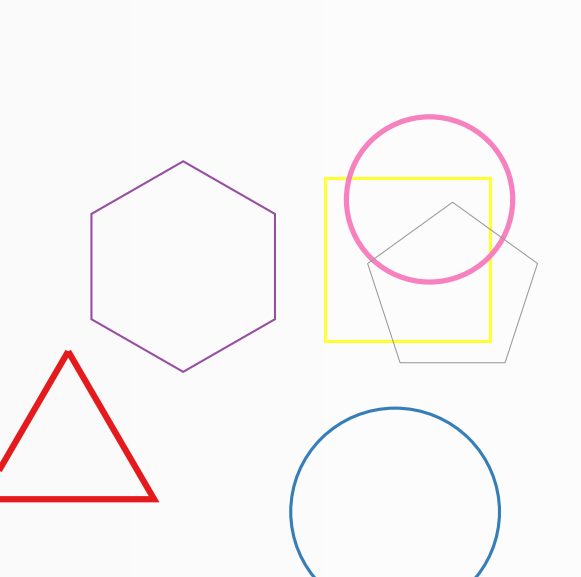[{"shape": "triangle", "thickness": 3, "radius": 0.85, "center": [0.117, 0.22]}, {"shape": "circle", "thickness": 1.5, "radius": 0.9, "center": [0.68, 0.113]}, {"shape": "hexagon", "thickness": 1, "radius": 0.91, "center": [0.315, 0.538]}, {"shape": "square", "thickness": 1.5, "radius": 0.71, "center": [0.701, 0.549]}, {"shape": "circle", "thickness": 2.5, "radius": 0.72, "center": [0.739, 0.654]}, {"shape": "pentagon", "thickness": 0.5, "radius": 0.77, "center": [0.779, 0.495]}]